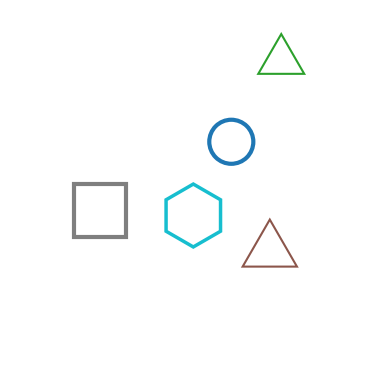[{"shape": "circle", "thickness": 3, "radius": 0.29, "center": [0.601, 0.632]}, {"shape": "triangle", "thickness": 1.5, "radius": 0.34, "center": [0.731, 0.843]}, {"shape": "triangle", "thickness": 1.5, "radius": 0.41, "center": [0.701, 0.348]}, {"shape": "square", "thickness": 3, "radius": 0.34, "center": [0.259, 0.453]}, {"shape": "hexagon", "thickness": 2.5, "radius": 0.41, "center": [0.502, 0.44]}]